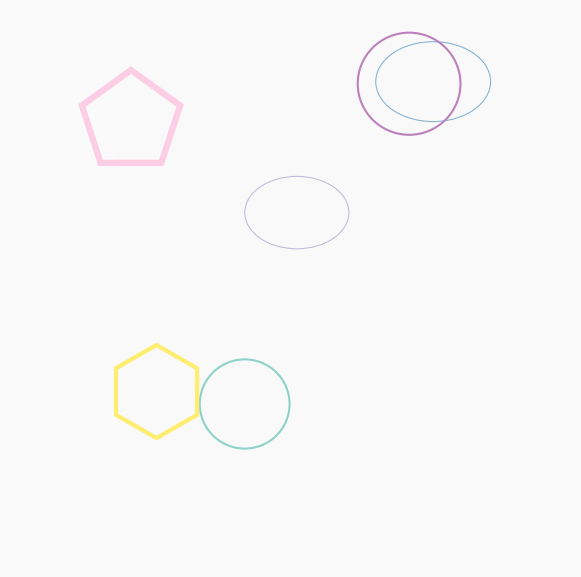[{"shape": "circle", "thickness": 1, "radius": 0.39, "center": [0.421, 0.3]}, {"shape": "oval", "thickness": 0.5, "radius": 0.45, "center": [0.511, 0.631]}, {"shape": "oval", "thickness": 0.5, "radius": 0.49, "center": [0.745, 0.858]}, {"shape": "pentagon", "thickness": 3, "radius": 0.44, "center": [0.225, 0.789]}, {"shape": "circle", "thickness": 1, "radius": 0.44, "center": [0.704, 0.854]}, {"shape": "hexagon", "thickness": 2, "radius": 0.4, "center": [0.269, 0.321]}]